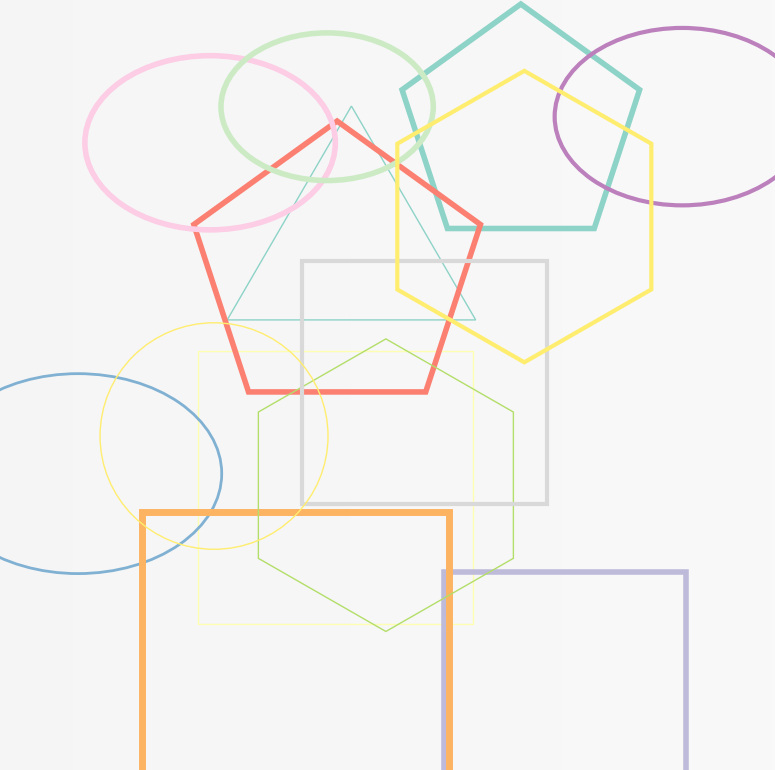[{"shape": "pentagon", "thickness": 2, "radius": 0.81, "center": [0.672, 0.834]}, {"shape": "triangle", "thickness": 0.5, "radius": 0.93, "center": [0.453, 0.677]}, {"shape": "square", "thickness": 0.5, "radius": 0.89, "center": [0.433, 0.367]}, {"shape": "square", "thickness": 2, "radius": 0.78, "center": [0.729, 0.101]}, {"shape": "pentagon", "thickness": 2, "radius": 0.97, "center": [0.435, 0.648]}, {"shape": "oval", "thickness": 1, "radius": 0.93, "center": [0.101, 0.385]}, {"shape": "square", "thickness": 2.5, "radius": 0.99, "center": [0.381, 0.136]}, {"shape": "hexagon", "thickness": 0.5, "radius": 0.95, "center": [0.498, 0.37]}, {"shape": "oval", "thickness": 2, "radius": 0.81, "center": [0.271, 0.815]}, {"shape": "square", "thickness": 1.5, "radius": 0.79, "center": [0.548, 0.503]}, {"shape": "oval", "thickness": 1.5, "radius": 0.82, "center": [0.88, 0.849]}, {"shape": "oval", "thickness": 2, "radius": 0.68, "center": [0.422, 0.861]}, {"shape": "hexagon", "thickness": 1.5, "radius": 0.95, "center": [0.677, 0.719]}, {"shape": "circle", "thickness": 0.5, "radius": 0.74, "center": [0.276, 0.434]}]